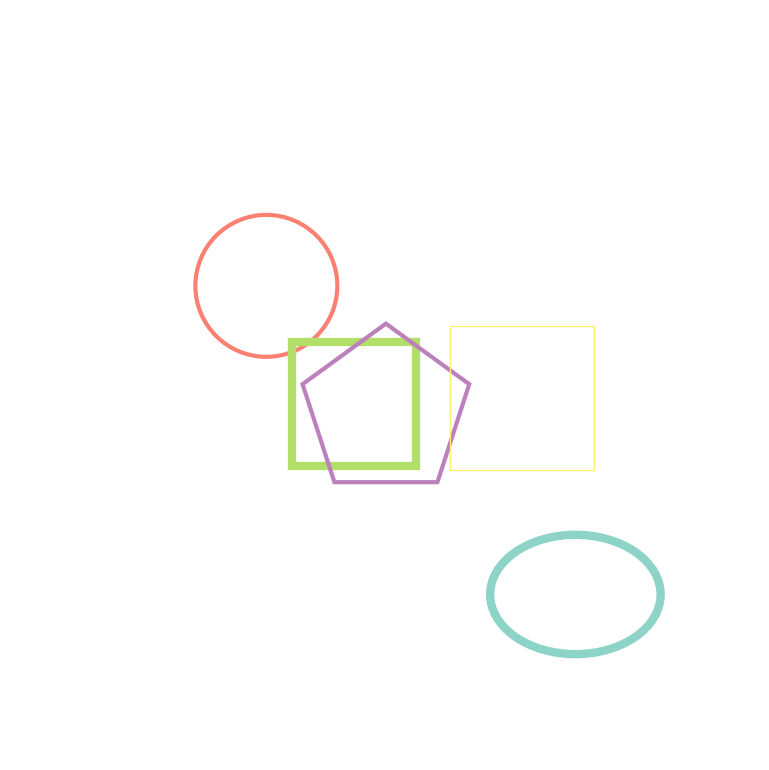[{"shape": "oval", "thickness": 3, "radius": 0.55, "center": [0.747, 0.228]}, {"shape": "circle", "thickness": 1.5, "radius": 0.46, "center": [0.346, 0.629]}, {"shape": "square", "thickness": 3, "radius": 0.4, "center": [0.46, 0.475]}, {"shape": "pentagon", "thickness": 1.5, "radius": 0.57, "center": [0.501, 0.466]}, {"shape": "square", "thickness": 0.5, "radius": 0.47, "center": [0.678, 0.483]}]